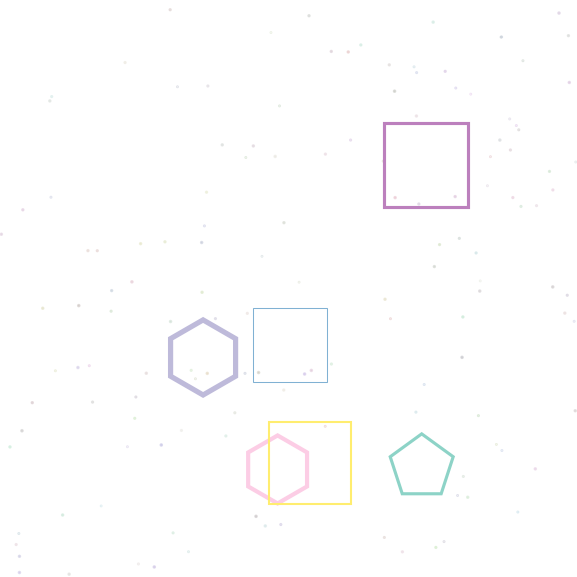[{"shape": "pentagon", "thickness": 1.5, "radius": 0.29, "center": [0.73, 0.191]}, {"shape": "hexagon", "thickness": 2.5, "radius": 0.33, "center": [0.352, 0.38]}, {"shape": "square", "thickness": 0.5, "radius": 0.32, "center": [0.503, 0.402]}, {"shape": "hexagon", "thickness": 2, "radius": 0.29, "center": [0.481, 0.186]}, {"shape": "square", "thickness": 1.5, "radius": 0.36, "center": [0.738, 0.714]}, {"shape": "square", "thickness": 1, "radius": 0.36, "center": [0.536, 0.198]}]